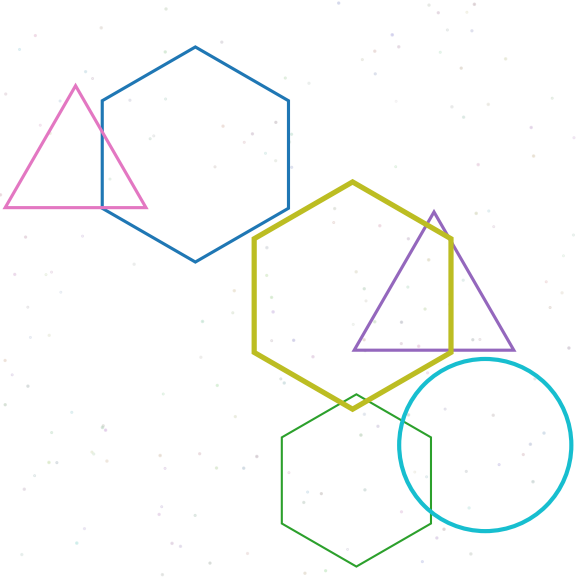[{"shape": "hexagon", "thickness": 1.5, "radius": 0.93, "center": [0.338, 0.732]}, {"shape": "hexagon", "thickness": 1, "radius": 0.75, "center": [0.617, 0.167]}, {"shape": "triangle", "thickness": 1.5, "radius": 0.8, "center": [0.752, 0.473]}, {"shape": "triangle", "thickness": 1.5, "radius": 0.7, "center": [0.131, 0.71]}, {"shape": "hexagon", "thickness": 2.5, "radius": 0.98, "center": [0.611, 0.487]}, {"shape": "circle", "thickness": 2, "radius": 0.75, "center": [0.84, 0.228]}]